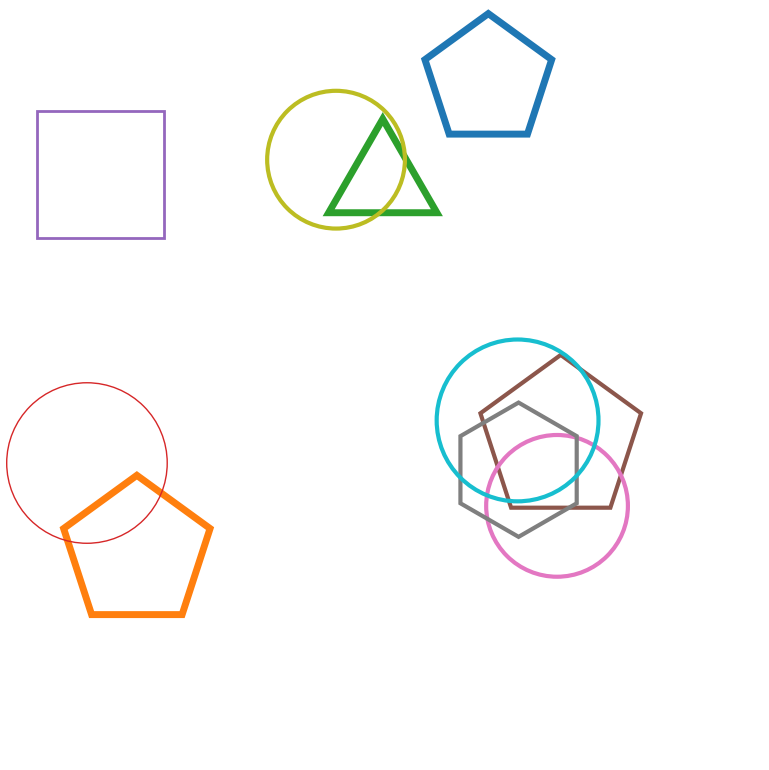[{"shape": "pentagon", "thickness": 2.5, "radius": 0.43, "center": [0.634, 0.896]}, {"shape": "pentagon", "thickness": 2.5, "radius": 0.5, "center": [0.178, 0.283]}, {"shape": "triangle", "thickness": 2.5, "radius": 0.41, "center": [0.497, 0.764]}, {"shape": "circle", "thickness": 0.5, "radius": 0.52, "center": [0.113, 0.399]}, {"shape": "square", "thickness": 1, "radius": 0.41, "center": [0.131, 0.774]}, {"shape": "pentagon", "thickness": 1.5, "radius": 0.55, "center": [0.728, 0.429]}, {"shape": "circle", "thickness": 1.5, "radius": 0.46, "center": [0.723, 0.343]}, {"shape": "hexagon", "thickness": 1.5, "radius": 0.44, "center": [0.673, 0.39]}, {"shape": "circle", "thickness": 1.5, "radius": 0.45, "center": [0.436, 0.793]}, {"shape": "circle", "thickness": 1.5, "radius": 0.53, "center": [0.672, 0.454]}]